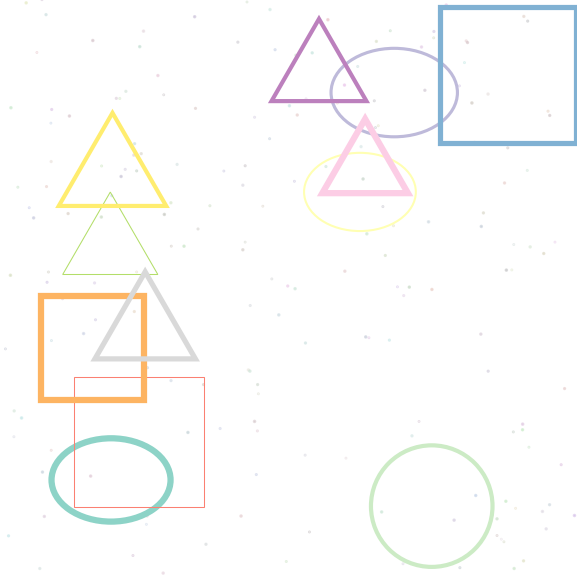[{"shape": "oval", "thickness": 3, "radius": 0.52, "center": [0.192, 0.168]}, {"shape": "oval", "thickness": 1, "radius": 0.48, "center": [0.623, 0.667]}, {"shape": "oval", "thickness": 1.5, "radius": 0.55, "center": [0.683, 0.839]}, {"shape": "square", "thickness": 0.5, "radius": 0.56, "center": [0.241, 0.234]}, {"shape": "square", "thickness": 2.5, "radius": 0.59, "center": [0.88, 0.87]}, {"shape": "square", "thickness": 3, "radius": 0.45, "center": [0.16, 0.397]}, {"shape": "triangle", "thickness": 0.5, "radius": 0.48, "center": [0.191, 0.571]}, {"shape": "triangle", "thickness": 3, "radius": 0.43, "center": [0.632, 0.707]}, {"shape": "triangle", "thickness": 2.5, "radius": 0.5, "center": [0.251, 0.428]}, {"shape": "triangle", "thickness": 2, "radius": 0.47, "center": [0.552, 0.872]}, {"shape": "circle", "thickness": 2, "radius": 0.53, "center": [0.748, 0.123]}, {"shape": "triangle", "thickness": 2, "radius": 0.54, "center": [0.195, 0.696]}]